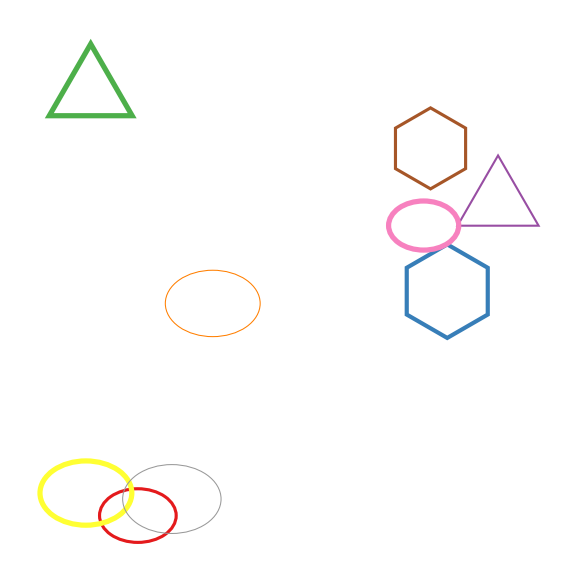[{"shape": "oval", "thickness": 1.5, "radius": 0.33, "center": [0.239, 0.106]}, {"shape": "hexagon", "thickness": 2, "radius": 0.4, "center": [0.774, 0.495]}, {"shape": "triangle", "thickness": 2.5, "radius": 0.41, "center": [0.157, 0.84]}, {"shape": "triangle", "thickness": 1, "radius": 0.41, "center": [0.862, 0.649]}, {"shape": "oval", "thickness": 0.5, "radius": 0.41, "center": [0.368, 0.474]}, {"shape": "oval", "thickness": 2.5, "radius": 0.4, "center": [0.149, 0.145]}, {"shape": "hexagon", "thickness": 1.5, "radius": 0.35, "center": [0.746, 0.742]}, {"shape": "oval", "thickness": 2.5, "radius": 0.3, "center": [0.734, 0.609]}, {"shape": "oval", "thickness": 0.5, "radius": 0.43, "center": [0.298, 0.135]}]